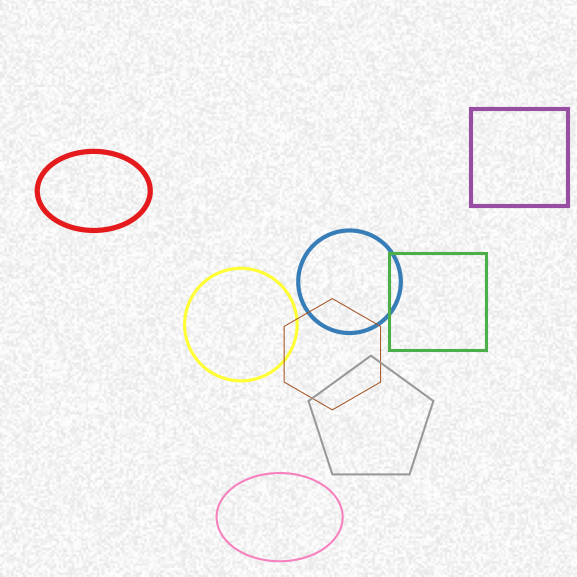[{"shape": "oval", "thickness": 2.5, "radius": 0.49, "center": [0.162, 0.669]}, {"shape": "circle", "thickness": 2, "radius": 0.44, "center": [0.605, 0.511]}, {"shape": "square", "thickness": 1.5, "radius": 0.42, "center": [0.757, 0.477]}, {"shape": "square", "thickness": 2, "radius": 0.42, "center": [0.899, 0.727]}, {"shape": "circle", "thickness": 1.5, "radius": 0.49, "center": [0.417, 0.437]}, {"shape": "hexagon", "thickness": 0.5, "radius": 0.48, "center": [0.576, 0.386]}, {"shape": "oval", "thickness": 1, "radius": 0.55, "center": [0.484, 0.104]}, {"shape": "pentagon", "thickness": 1, "radius": 0.57, "center": [0.642, 0.27]}]